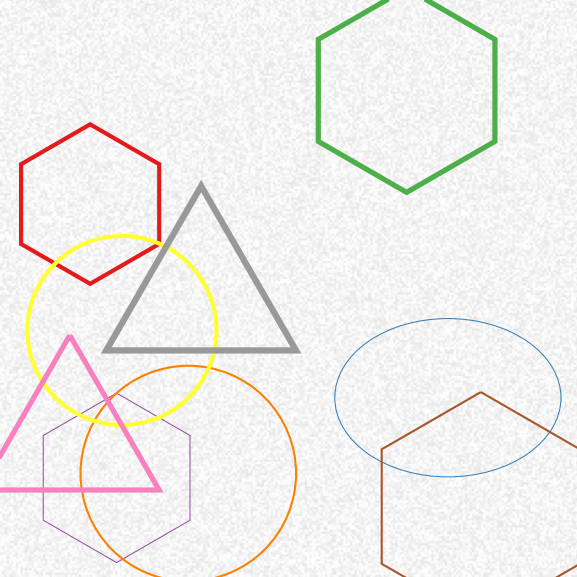[{"shape": "hexagon", "thickness": 2, "radius": 0.69, "center": [0.156, 0.646]}, {"shape": "oval", "thickness": 0.5, "radius": 0.98, "center": [0.776, 0.31]}, {"shape": "hexagon", "thickness": 2.5, "radius": 0.88, "center": [0.704, 0.843]}, {"shape": "hexagon", "thickness": 0.5, "radius": 0.73, "center": [0.202, 0.172]}, {"shape": "circle", "thickness": 1, "radius": 0.93, "center": [0.326, 0.179]}, {"shape": "circle", "thickness": 2, "radius": 0.82, "center": [0.211, 0.427]}, {"shape": "hexagon", "thickness": 1, "radius": 0.99, "center": [0.833, 0.122]}, {"shape": "triangle", "thickness": 2.5, "radius": 0.89, "center": [0.121, 0.24]}, {"shape": "triangle", "thickness": 3, "radius": 0.95, "center": [0.348, 0.487]}]